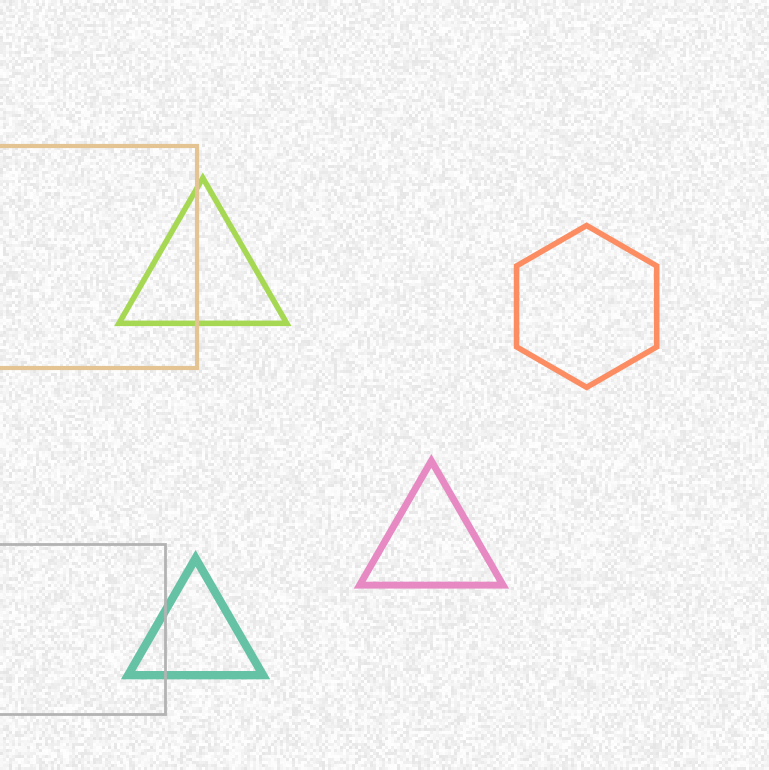[{"shape": "triangle", "thickness": 3, "radius": 0.51, "center": [0.254, 0.174]}, {"shape": "hexagon", "thickness": 2, "radius": 0.53, "center": [0.762, 0.602]}, {"shape": "triangle", "thickness": 2.5, "radius": 0.54, "center": [0.56, 0.294]}, {"shape": "triangle", "thickness": 2, "radius": 0.63, "center": [0.263, 0.643]}, {"shape": "square", "thickness": 1.5, "radius": 0.72, "center": [0.112, 0.666]}, {"shape": "square", "thickness": 1, "radius": 0.55, "center": [0.105, 0.183]}]